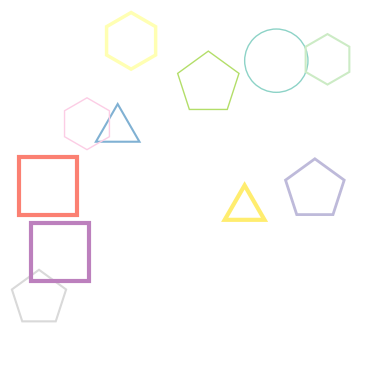[{"shape": "circle", "thickness": 1, "radius": 0.41, "center": [0.718, 0.842]}, {"shape": "hexagon", "thickness": 2.5, "radius": 0.37, "center": [0.341, 0.894]}, {"shape": "pentagon", "thickness": 2, "radius": 0.4, "center": [0.818, 0.507]}, {"shape": "square", "thickness": 3, "radius": 0.38, "center": [0.125, 0.517]}, {"shape": "triangle", "thickness": 1.5, "radius": 0.33, "center": [0.306, 0.665]}, {"shape": "pentagon", "thickness": 1, "radius": 0.42, "center": [0.541, 0.783]}, {"shape": "hexagon", "thickness": 1, "radius": 0.34, "center": [0.226, 0.679]}, {"shape": "pentagon", "thickness": 1.5, "radius": 0.37, "center": [0.101, 0.225]}, {"shape": "square", "thickness": 3, "radius": 0.37, "center": [0.156, 0.345]}, {"shape": "hexagon", "thickness": 1.5, "radius": 0.33, "center": [0.851, 0.846]}, {"shape": "triangle", "thickness": 3, "radius": 0.3, "center": [0.635, 0.459]}]